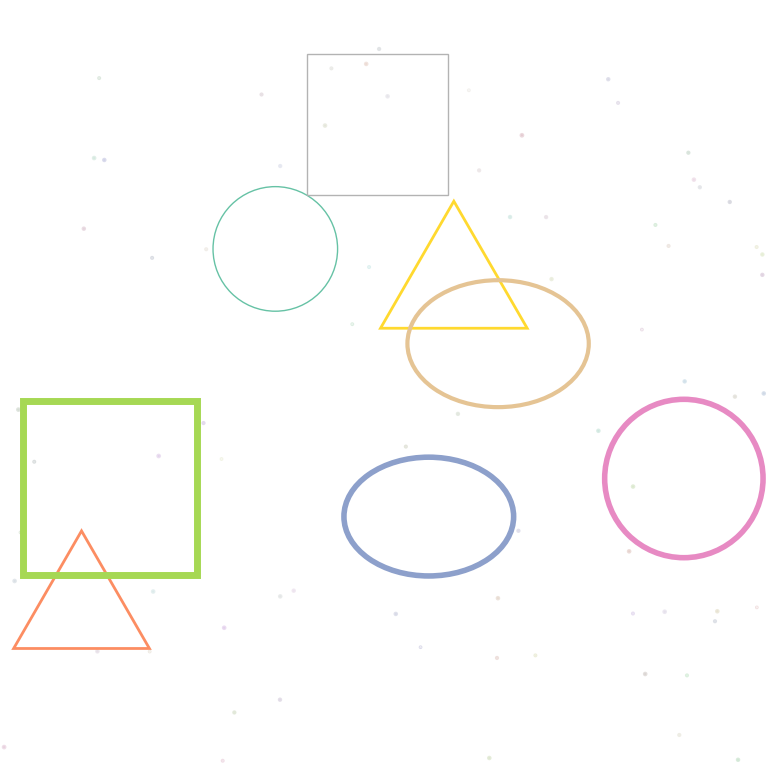[{"shape": "circle", "thickness": 0.5, "radius": 0.4, "center": [0.358, 0.677]}, {"shape": "triangle", "thickness": 1, "radius": 0.51, "center": [0.106, 0.209]}, {"shape": "oval", "thickness": 2, "radius": 0.55, "center": [0.557, 0.329]}, {"shape": "circle", "thickness": 2, "radius": 0.51, "center": [0.888, 0.379]}, {"shape": "square", "thickness": 2.5, "radius": 0.56, "center": [0.142, 0.366]}, {"shape": "triangle", "thickness": 1, "radius": 0.55, "center": [0.589, 0.629]}, {"shape": "oval", "thickness": 1.5, "radius": 0.59, "center": [0.647, 0.554]}, {"shape": "square", "thickness": 0.5, "radius": 0.46, "center": [0.49, 0.838]}]